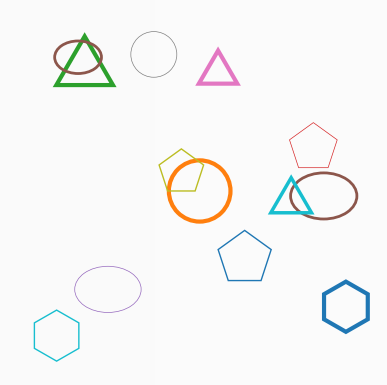[{"shape": "hexagon", "thickness": 3, "radius": 0.33, "center": [0.893, 0.203]}, {"shape": "pentagon", "thickness": 1, "radius": 0.36, "center": [0.631, 0.33]}, {"shape": "circle", "thickness": 3, "radius": 0.4, "center": [0.515, 0.504]}, {"shape": "triangle", "thickness": 3, "radius": 0.42, "center": [0.218, 0.821]}, {"shape": "pentagon", "thickness": 0.5, "radius": 0.32, "center": [0.809, 0.617]}, {"shape": "oval", "thickness": 0.5, "radius": 0.43, "center": [0.279, 0.248]}, {"shape": "oval", "thickness": 2, "radius": 0.3, "center": [0.201, 0.851]}, {"shape": "oval", "thickness": 2, "radius": 0.43, "center": [0.835, 0.491]}, {"shape": "triangle", "thickness": 3, "radius": 0.29, "center": [0.563, 0.811]}, {"shape": "circle", "thickness": 0.5, "radius": 0.3, "center": [0.397, 0.859]}, {"shape": "pentagon", "thickness": 1, "radius": 0.3, "center": [0.468, 0.553]}, {"shape": "hexagon", "thickness": 1, "radius": 0.33, "center": [0.146, 0.128]}, {"shape": "triangle", "thickness": 2.5, "radius": 0.3, "center": [0.751, 0.478]}]